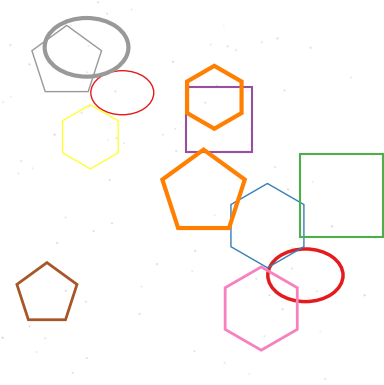[{"shape": "oval", "thickness": 1, "radius": 0.41, "center": [0.318, 0.759]}, {"shape": "oval", "thickness": 2.5, "radius": 0.49, "center": [0.793, 0.285]}, {"shape": "hexagon", "thickness": 1, "radius": 0.55, "center": [0.695, 0.414]}, {"shape": "square", "thickness": 1.5, "radius": 0.54, "center": [0.886, 0.492]}, {"shape": "square", "thickness": 1.5, "radius": 0.42, "center": [0.569, 0.689]}, {"shape": "pentagon", "thickness": 3, "radius": 0.56, "center": [0.529, 0.499]}, {"shape": "hexagon", "thickness": 3, "radius": 0.41, "center": [0.557, 0.747]}, {"shape": "hexagon", "thickness": 1, "radius": 0.42, "center": [0.235, 0.645]}, {"shape": "pentagon", "thickness": 2, "radius": 0.41, "center": [0.122, 0.236]}, {"shape": "hexagon", "thickness": 2, "radius": 0.54, "center": [0.678, 0.199]}, {"shape": "pentagon", "thickness": 1, "radius": 0.48, "center": [0.173, 0.839]}, {"shape": "oval", "thickness": 3, "radius": 0.54, "center": [0.225, 0.877]}]